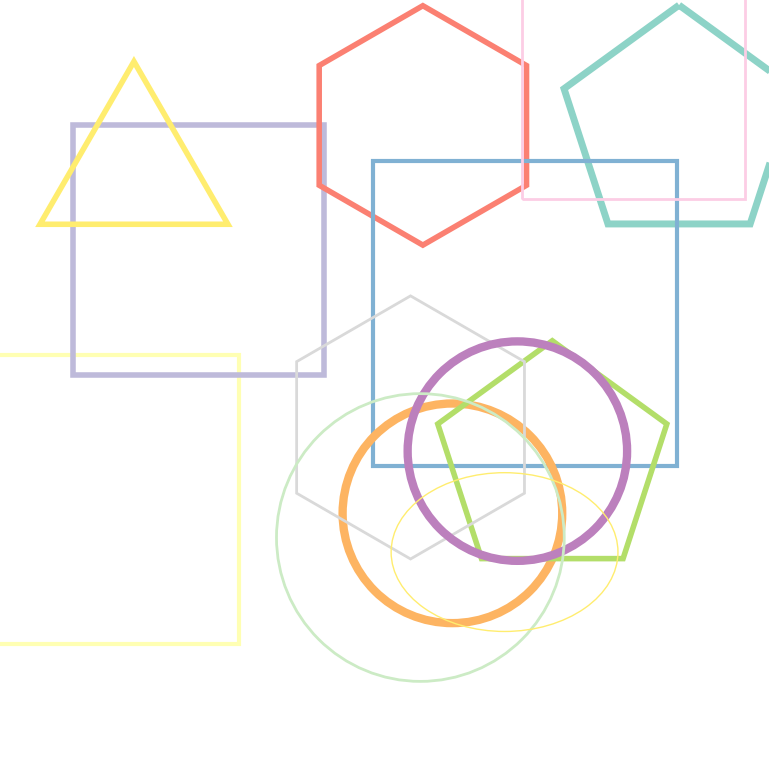[{"shape": "pentagon", "thickness": 2.5, "radius": 0.79, "center": [0.882, 0.836]}, {"shape": "square", "thickness": 1.5, "radius": 0.94, "center": [0.123, 0.352]}, {"shape": "square", "thickness": 2, "radius": 0.81, "center": [0.258, 0.675]}, {"shape": "hexagon", "thickness": 2, "radius": 0.78, "center": [0.549, 0.837]}, {"shape": "square", "thickness": 1.5, "radius": 0.99, "center": [0.682, 0.593]}, {"shape": "circle", "thickness": 3, "radius": 0.71, "center": [0.588, 0.333]}, {"shape": "pentagon", "thickness": 2, "radius": 0.78, "center": [0.717, 0.401]}, {"shape": "square", "thickness": 1, "radius": 0.72, "center": [0.823, 0.887]}, {"shape": "hexagon", "thickness": 1, "radius": 0.85, "center": [0.533, 0.445]}, {"shape": "circle", "thickness": 3, "radius": 0.71, "center": [0.672, 0.414]}, {"shape": "circle", "thickness": 1, "radius": 0.93, "center": [0.546, 0.302]}, {"shape": "triangle", "thickness": 2, "radius": 0.7, "center": [0.174, 0.779]}, {"shape": "oval", "thickness": 0.5, "radius": 0.74, "center": [0.655, 0.283]}]